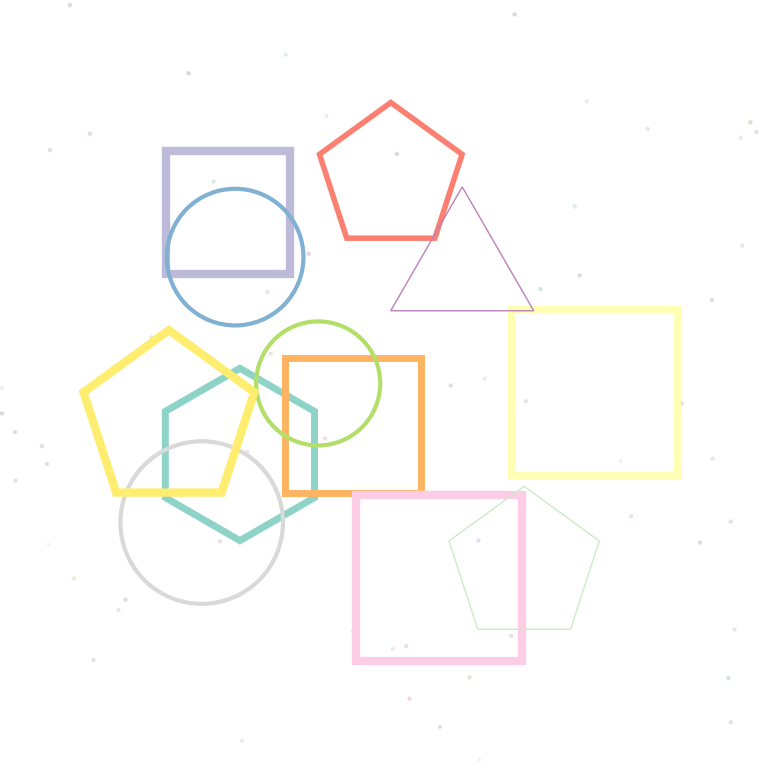[{"shape": "hexagon", "thickness": 2.5, "radius": 0.56, "center": [0.312, 0.41]}, {"shape": "square", "thickness": 2.5, "radius": 0.54, "center": [0.771, 0.491]}, {"shape": "square", "thickness": 3, "radius": 0.4, "center": [0.296, 0.724]}, {"shape": "pentagon", "thickness": 2, "radius": 0.49, "center": [0.508, 0.769]}, {"shape": "circle", "thickness": 1.5, "radius": 0.44, "center": [0.305, 0.666]}, {"shape": "square", "thickness": 2.5, "radius": 0.44, "center": [0.458, 0.447]}, {"shape": "circle", "thickness": 1.5, "radius": 0.4, "center": [0.413, 0.502]}, {"shape": "square", "thickness": 3, "radius": 0.54, "center": [0.57, 0.25]}, {"shape": "circle", "thickness": 1.5, "radius": 0.53, "center": [0.262, 0.321]}, {"shape": "triangle", "thickness": 0.5, "radius": 0.54, "center": [0.6, 0.65]}, {"shape": "pentagon", "thickness": 0.5, "radius": 0.51, "center": [0.681, 0.266]}, {"shape": "pentagon", "thickness": 3, "radius": 0.58, "center": [0.219, 0.455]}]